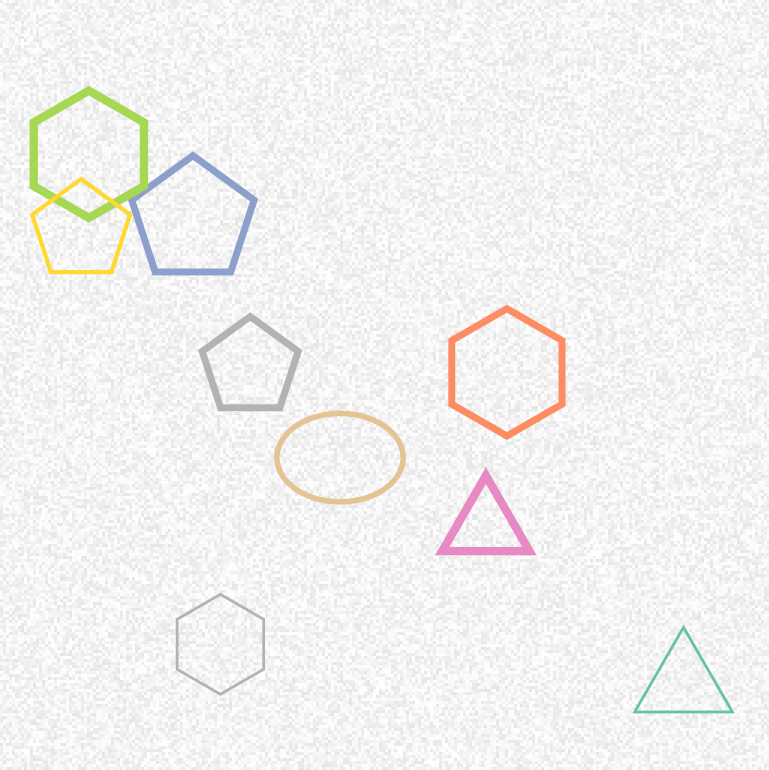[{"shape": "triangle", "thickness": 1, "radius": 0.37, "center": [0.888, 0.112]}, {"shape": "hexagon", "thickness": 2.5, "radius": 0.41, "center": [0.658, 0.516]}, {"shape": "pentagon", "thickness": 2.5, "radius": 0.42, "center": [0.251, 0.714]}, {"shape": "triangle", "thickness": 3, "radius": 0.33, "center": [0.631, 0.317]}, {"shape": "hexagon", "thickness": 3, "radius": 0.41, "center": [0.115, 0.8]}, {"shape": "pentagon", "thickness": 1.5, "radius": 0.33, "center": [0.105, 0.701]}, {"shape": "oval", "thickness": 2, "radius": 0.41, "center": [0.442, 0.406]}, {"shape": "pentagon", "thickness": 2.5, "radius": 0.33, "center": [0.325, 0.523]}, {"shape": "hexagon", "thickness": 1, "radius": 0.32, "center": [0.286, 0.163]}]